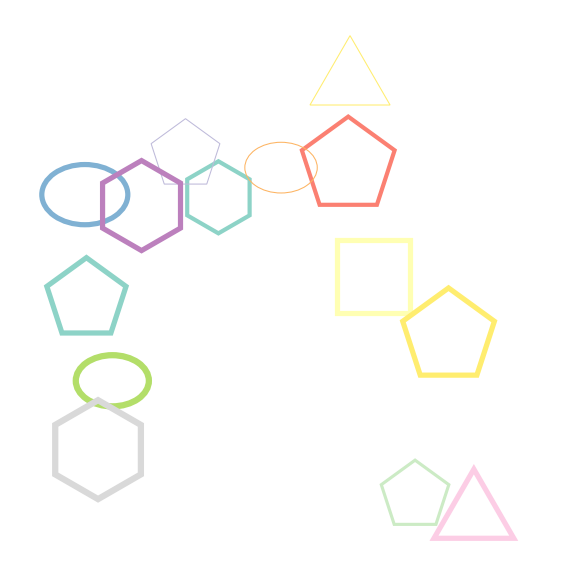[{"shape": "hexagon", "thickness": 2, "radius": 0.31, "center": [0.378, 0.657]}, {"shape": "pentagon", "thickness": 2.5, "radius": 0.36, "center": [0.15, 0.481]}, {"shape": "square", "thickness": 2.5, "radius": 0.32, "center": [0.647, 0.521]}, {"shape": "pentagon", "thickness": 0.5, "radius": 0.31, "center": [0.321, 0.731]}, {"shape": "pentagon", "thickness": 2, "radius": 0.42, "center": [0.603, 0.713]}, {"shape": "oval", "thickness": 2.5, "radius": 0.37, "center": [0.147, 0.662]}, {"shape": "oval", "thickness": 0.5, "radius": 0.31, "center": [0.487, 0.709]}, {"shape": "oval", "thickness": 3, "radius": 0.32, "center": [0.195, 0.34]}, {"shape": "triangle", "thickness": 2.5, "radius": 0.4, "center": [0.821, 0.107]}, {"shape": "hexagon", "thickness": 3, "radius": 0.43, "center": [0.17, 0.221]}, {"shape": "hexagon", "thickness": 2.5, "radius": 0.39, "center": [0.245, 0.643]}, {"shape": "pentagon", "thickness": 1.5, "radius": 0.31, "center": [0.719, 0.141]}, {"shape": "pentagon", "thickness": 2.5, "radius": 0.42, "center": [0.777, 0.417]}, {"shape": "triangle", "thickness": 0.5, "radius": 0.4, "center": [0.606, 0.857]}]